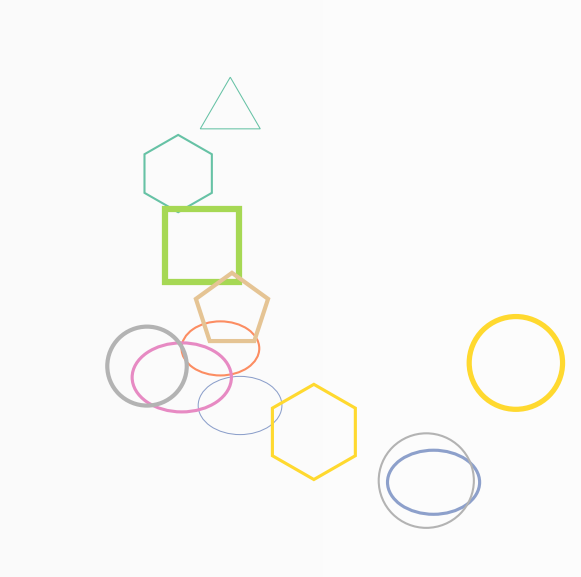[{"shape": "triangle", "thickness": 0.5, "radius": 0.3, "center": [0.396, 0.806]}, {"shape": "hexagon", "thickness": 1, "radius": 0.33, "center": [0.307, 0.699]}, {"shape": "oval", "thickness": 1, "radius": 0.33, "center": [0.379, 0.396]}, {"shape": "oval", "thickness": 0.5, "radius": 0.36, "center": [0.413, 0.297]}, {"shape": "oval", "thickness": 1.5, "radius": 0.4, "center": [0.746, 0.164]}, {"shape": "oval", "thickness": 1.5, "radius": 0.43, "center": [0.313, 0.346]}, {"shape": "square", "thickness": 3, "radius": 0.32, "center": [0.347, 0.574]}, {"shape": "circle", "thickness": 2.5, "radius": 0.4, "center": [0.888, 0.371]}, {"shape": "hexagon", "thickness": 1.5, "radius": 0.41, "center": [0.54, 0.251]}, {"shape": "pentagon", "thickness": 2, "radius": 0.33, "center": [0.399, 0.461]}, {"shape": "circle", "thickness": 1, "radius": 0.41, "center": [0.733, 0.167]}, {"shape": "circle", "thickness": 2, "radius": 0.34, "center": [0.253, 0.365]}]